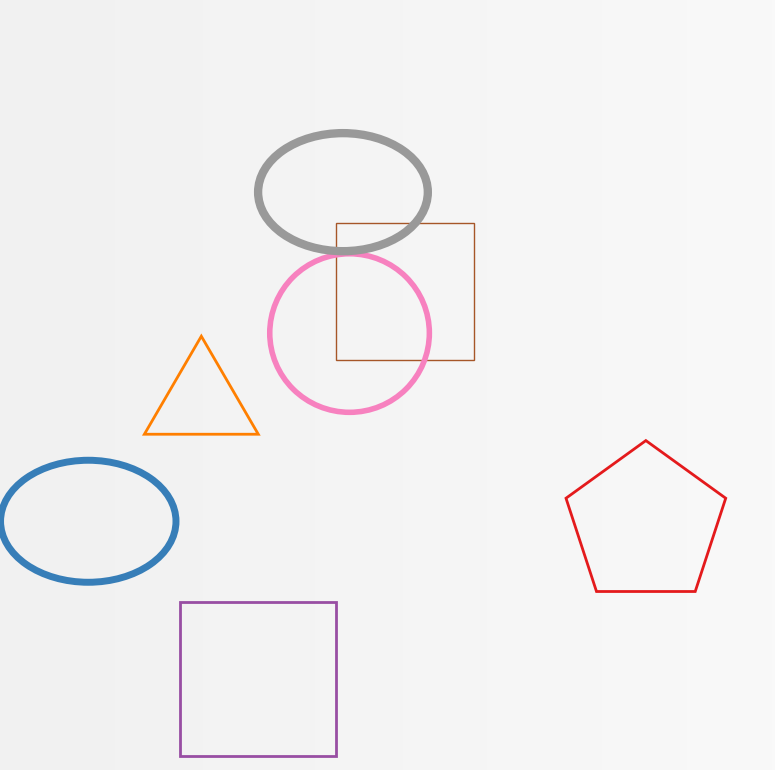[{"shape": "pentagon", "thickness": 1, "radius": 0.54, "center": [0.833, 0.319]}, {"shape": "oval", "thickness": 2.5, "radius": 0.57, "center": [0.114, 0.323]}, {"shape": "square", "thickness": 1, "radius": 0.5, "center": [0.333, 0.118]}, {"shape": "triangle", "thickness": 1, "radius": 0.42, "center": [0.26, 0.478]}, {"shape": "square", "thickness": 0.5, "radius": 0.44, "center": [0.522, 0.622]}, {"shape": "circle", "thickness": 2, "radius": 0.51, "center": [0.451, 0.567]}, {"shape": "oval", "thickness": 3, "radius": 0.55, "center": [0.443, 0.75]}]